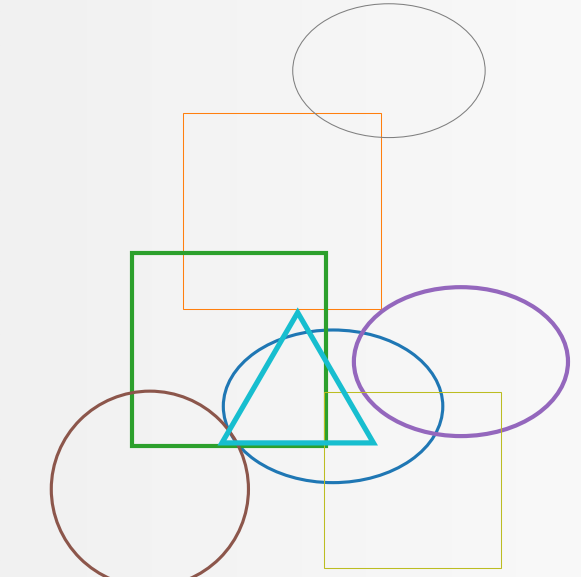[{"shape": "oval", "thickness": 1.5, "radius": 0.94, "center": [0.573, 0.296]}, {"shape": "square", "thickness": 0.5, "radius": 0.85, "center": [0.484, 0.634]}, {"shape": "square", "thickness": 2, "radius": 0.84, "center": [0.394, 0.394]}, {"shape": "oval", "thickness": 2, "radius": 0.92, "center": [0.793, 0.373]}, {"shape": "circle", "thickness": 1.5, "radius": 0.85, "center": [0.258, 0.152]}, {"shape": "oval", "thickness": 0.5, "radius": 0.83, "center": [0.669, 0.877]}, {"shape": "square", "thickness": 0.5, "radius": 0.76, "center": [0.709, 0.168]}, {"shape": "triangle", "thickness": 2.5, "radius": 0.75, "center": [0.512, 0.307]}]